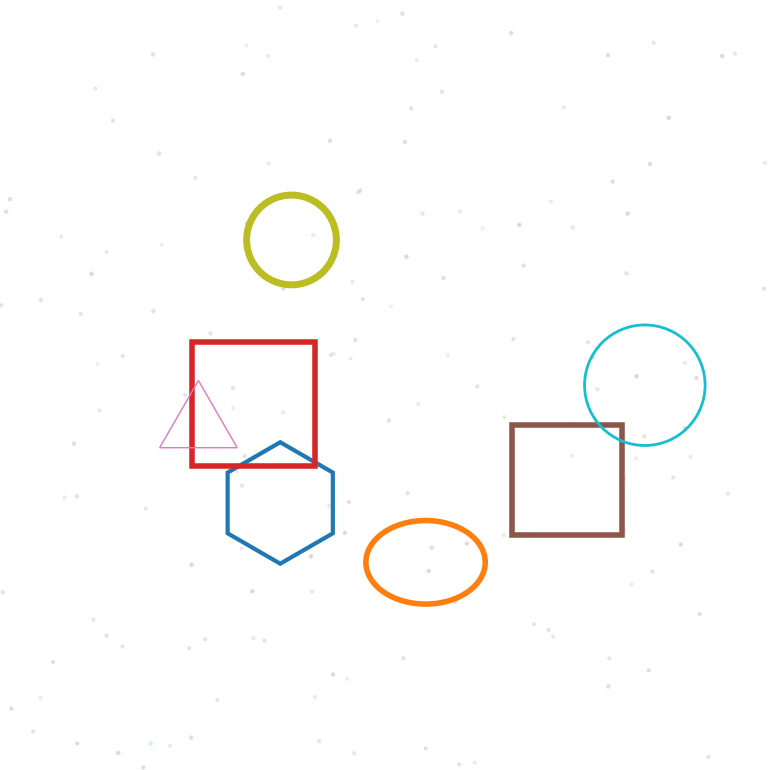[{"shape": "hexagon", "thickness": 1.5, "radius": 0.39, "center": [0.364, 0.347]}, {"shape": "oval", "thickness": 2, "radius": 0.39, "center": [0.553, 0.27]}, {"shape": "square", "thickness": 2, "radius": 0.4, "center": [0.329, 0.475]}, {"shape": "square", "thickness": 2, "radius": 0.36, "center": [0.737, 0.377]}, {"shape": "triangle", "thickness": 0.5, "radius": 0.29, "center": [0.258, 0.448]}, {"shape": "circle", "thickness": 2.5, "radius": 0.29, "center": [0.379, 0.688]}, {"shape": "circle", "thickness": 1, "radius": 0.39, "center": [0.837, 0.5]}]